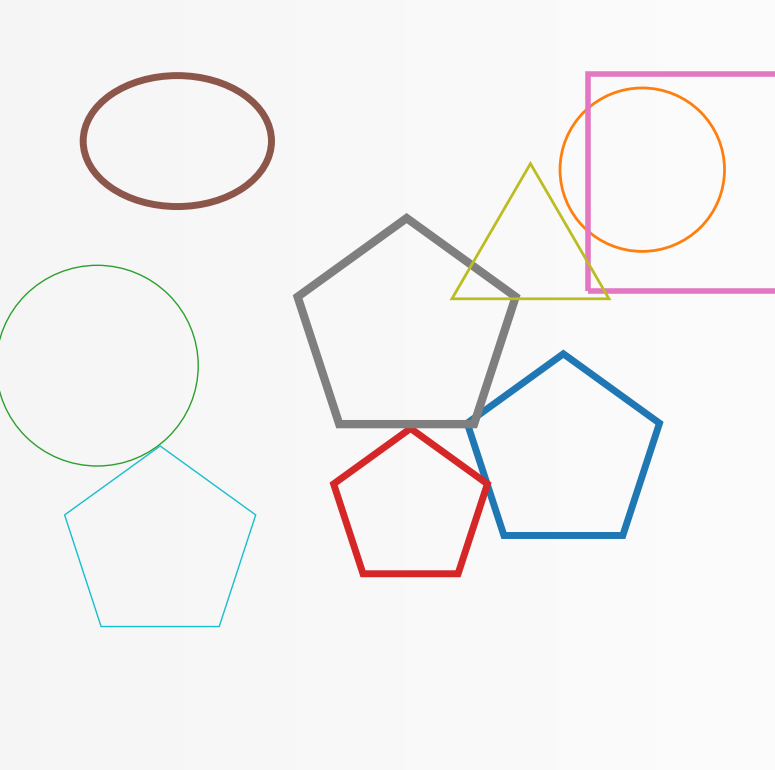[{"shape": "pentagon", "thickness": 2.5, "radius": 0.65, "center": [0.727, 0.41]}, {"shape": "circle", "thickness": 1, "radius": 0.53, "center": [0.829, 0.78]}, {"shape": "circle", "thickness": 0.5, "radius": 0.65, "center": [0.125, 0.525]}, {"shape": "pentagon", "thickness": 2.5, "radius": 0.52, "center": [0.53, 0.339]}, {"shape": "oval", "thickness": 2.5, "radius": 0.61, "center": [0.229, 0.817]}, {"shape": "square", "thickness": 2, "radius": 0.7, "center": [0.899, 0.763]}, {"shape": "pentagon", "thickness": 3, "radius": 0.74, "center": [0.525, 0.569]}, {"shape": "triangle", "thickness": 1, "radius": 0.59, "center": [0.684, 0.67]}, {"shape": "pentagon", "thickness": 0.5, "radius": 0.65, "center": [0.207, 0.291]}]